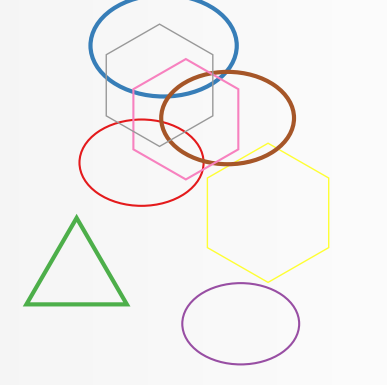[{"shape": "oval", "thickness": 1.5, "radius": 0.8, "center": [0.365, 0.577]}, {"shape": "oval", "thickness": 3, "radius": 0.94, "center": [0.422, 0.881]}, {"shape": "triangle", "thickness": 3, "radius": 0.75, "center": [0.198, 0.284]}, {"shape": "oval", "thickness": 1.5, "radius": 0.75, "center": [0.621, 0.159]}, {"shape": "hexagon", "thickness": 1, "radius": 0.9, "center": [0.692, 0.447]}, {"shape": "oval", "thickness": 3, "radius": 0.86, "center": [0.587, 0.693]}, {"shape": "hexagon", "thickness": 1.5, "radius": 0.78, "center": [0.48, 0.69]}, {"shape": "hexagon", "thickness": 1, "radius": 0.79, "center": [0.412, 0.778]}]